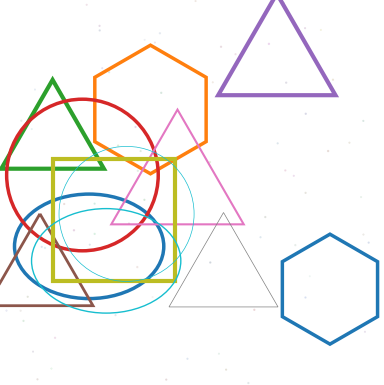[{"shape": "oval", "thickness": 2.5, "radius": 0.97, "center": [0.232, 0.36]}, {"shape": "hexagon", "thickness": 2.5, "radius": 0.71, "center": [0.857, 0.249]}, {"shape": "hexagon", "thickness": 2.5, "radius": 0.83, "center": [0.391, 0.716]}, {"shape": "triangle", "thickness": 3, "radius": 0.77, "center": [0.137, 0.639]}, {"shape": "circle", "thickness": 2.5, "radius": 0.98, "center": [0.214, 0.545]}, {"shape": "triangle", "thickness": 3, "radius": 0.88, "center": [0.719, 0.841]}, {"shape": "triangle", "thickness": 2, "radius": 0.8, "center": [0.104, 0.286]}, {"shape": "triangle", "thickness": 1.5, "radius": 0.99, "center": [0.461, 0.517]}, {"shape": "triangle", "thickness": 0.5, "radius": 0.82, "center": [0.581, 0.285]}, {"shape": "square", "thickness": 3, "radius": 0.79, "center": [0.296, 0.429]}, {"shape": "circle", "thickness": 0.5, "radius": 0.88, "center": [0.329, 0.444]}, {"shape": "oval", "thickness": 1, "radius": 0.97, "center": [0.276, 0.322]}]